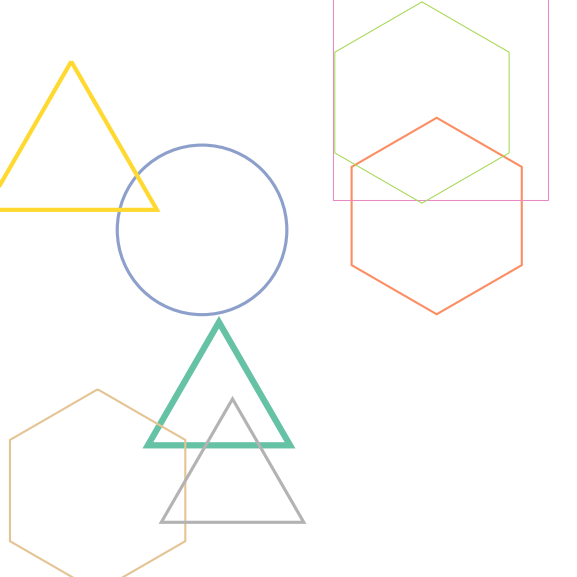[{"shape": "triangle", "thickness": 3, "radius": 0.71, "center": [0.379, 0.299]}, {"shape": "hexagon", "thickness": 1, "radius": 0.85, "center": [0.756, 0.625]}, {"shape": "circle", "thickness": 1.5, "radius": 0.73, "center": [0.35, 0.601]}, {"shape": "square", "thickness": 0.5, "radius": 0.93, "center": [0.763, 0.84]}, {"shape": "hexagon", "thickness": 0.5, "radius": 0.87, "center": [0.731, 0.822]}, {"shape": "triangle", "thickness": 2, "radius": 0.86, "center": [0.123, 0.721]}, {"shape": "hexagon", "thickness": 1, "radius": 0.88, "center": [0.169, 0.15]}, {"shape": "triangle", "thickness": 1.5, "radius": 0.71, "center": [0.403, 0.166]}]